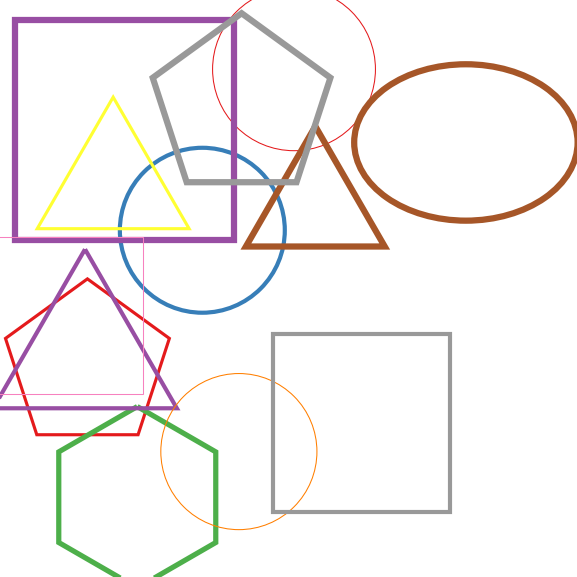[{"shape": "pentagon", "thickness": 1.5, "radius": 0.75, "center": [0.151, 0.367]}, {"shape": "circle", "thickness": 0.5, "radius": 0.71, "center": [0.509, 0.879]}, {"shape": "circle", "thickness": 2, "radius": 0.71, "center": [0.35, 0.6]}, {"shape": "hexagon", "thickness": 2.5, "radius": 0.78, "center": [0.238, 0.138]}, {"shape": "square", "thickness": 3, "radius": 0.95, "center": [0.216, 0.774]}, {"shape": "triangle", "thickness": 2, "radius": 0.92, "center": [0.147, 0.384]}, {"shape": "circle", "thickness": 0.5, "radius": 0.68, "center": [0.414, 0.217]}, {"shape": "triangle", "thickness": 1.5, "radius": 0.76, "center": [0.196, 0.679]}, {"shape": "triangle", "thickness": 3, "radius": 0.69, "center": [0.546, 0.642]}, {"shape": "oval", "thickness": 3, "radius": 0.97, "center": [0.807, 0.752]}, {"shape": "square", "thickness": 0.5, "radius": 0.68, "center": [0.111, 0.453]}, {"shape": "square", "thickness": 2, "radius": 0.77, "center": [0.626, 0.266]}, {"shape": "pentagon", "thickness": 3, "radius": 0.81, "center": [0.418, 0.814]}]